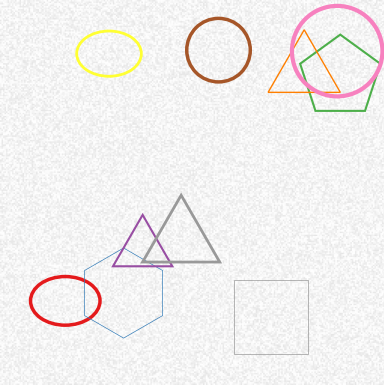[{"shape": "oval", "thickness": 2.5, "radius": 0.45, "center": [0.17, 0.219]}, {"shape": "hexagon", "thickness": 0.5, "radius": 0.59, "center": [0.321, 0.239]}, {"shape": "pentagon", "thickness": 1.5, "radius": 0.55, "center": [0.884, 0.801]}, {"shape": "triangle", "thickness": 1.5, "radius": 0.44, "center": [0.371, 0.353]}, {"shape": "triangle", "thickness": 1, "radius": 0.54, "center": [0.79, 0.814]}, {"shape": "oval", "thickness": 2, "radius": 0.42, "center": [0.283, 0.861]}, {"shape": "circle", "thickness": 2.5, "radius": 0.41, "center": [0.568, 0.87]}, {"shape": "circle", "thickness": 3, "radius": 0.59, "center": [0.876, 0.867]}, {"shape": "square", "thickness": 0.5, "radius": 0.48, "center": [0.703, 0.177]}, {"shape": "triangle", "thickness": 2, "radius": 0.58, "center": [0.471, 0.377]}]